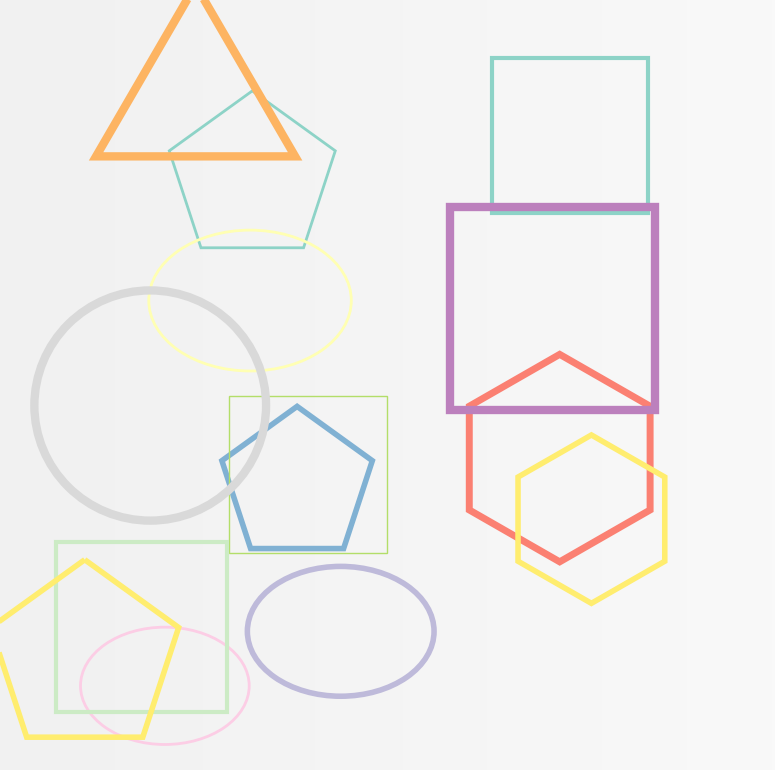[{"shape": "square", "thickness": 1.5, "radius": 0.5, "center": [0.735, 0.824]}, {"shape": "pentagon", "thickness": 1, "radius": 0.56, "center": [0.326, 0.769]}, {"shape": "oval", "thickness": 1, "radius": 0.65, "center": [0.323, 0.61]}, {"shape": "oval", "thickness": 2, "radius": 0.6, "center": [0.44, 0.18]}, {"shape": "hexagon", "thickness": 2.5, "radius": 0.67, "center": [0.722, 0.405]}, {"shape": "pentagon", "thickness": 2, "radius": 0.51, "center": [0.383, 0.37]}, {"shape": "triangle", "thickness": 3, "radius": 0.74, "center": [0.252, 0.871]}, {"shape": "square", "thickness": 0.5, "radius": 0.51, "center": [0.397, 0.384]}, {"shape": "oval", "thickness": 1, "radius": 0.54, "center": [0.213, 0.109]}, {"shape": "circle", "thickness": 3, "radius": 0.75, "center": [0.194, 0.473]}, {"shape": "square", "thickness": 3, "radius": 0.66, "center": [0.713, 0.599]}, {"shape": "square", "thickness": 1.5, "radius": 0.55, "center": [0.182, 0.185]}, {"shape": "hexagon", "thickness": 2, "radius": 0.55, "center": [0.763, 0.326]}, {"shape": "pentagon", "thickness": 2, "radius": 0.64, "center": [0.109, 0.146]}]